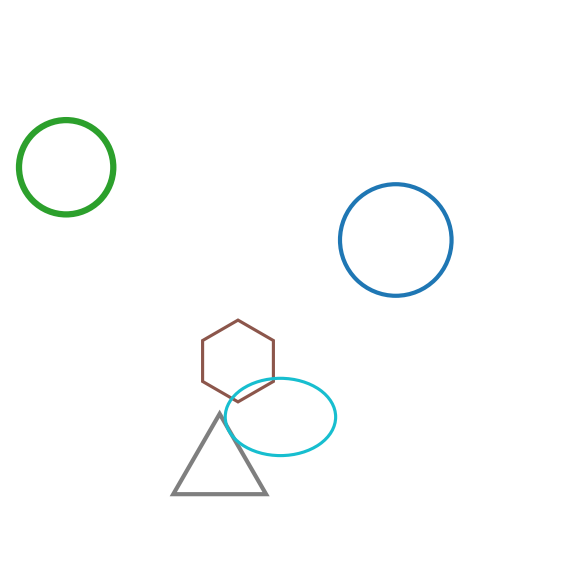[{"shape": "circle", "thickness": 2, "radius": 0.48, "center": [0.685, 0.584]}, {"shape": "circle", "thickness": 3, "radius": 0.41, "center": [0.115, 0.71]}, {"shape": "hexagon", "thickness": 1.5, "radius": 0.35, "center": [0.412, 0.374]}, {"shape": "triangle", "thickness": 2, "radius": 0.46, "center": [0.38, 0.19]}, {"shape": "oval", "thickness": 1.5, "radius": 0.48, "center": [0.486, 0.277]}]